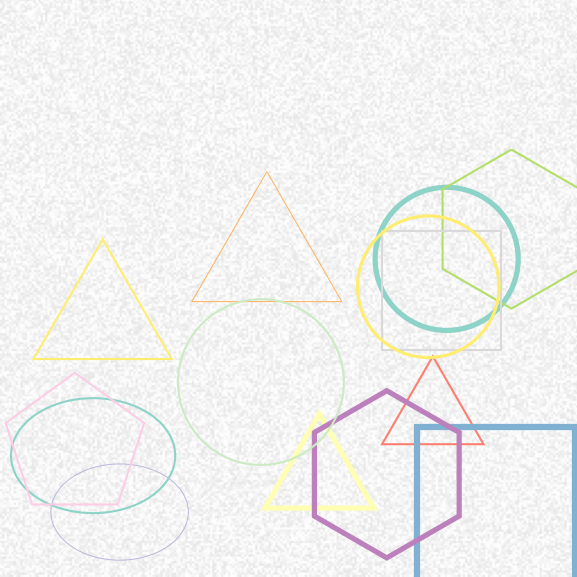[{"shape": "oval", "thickness": 1, "radius": 0.71, "center": [0.161, 0.21]}, {"shape": "circle", "thickness": 2.5, "radius": 0.62, "center": [0.773, 0.551]}, {"shape": "triangle", "thickness": 2.5, "radius": 0.54, "center": [0.553, 0.174]}, {"shape": "oval", "thickness": 0.5, "radius": 0.6, "center": [0.207, 0.112]}, {"shape": "triangle", "thickness": 1, "radius": 0.51, "center": [0.749, 0.281]}, {"shape": "square", "thickness": 3, "radius": 0.68, "center": [0.858, 0.122]}, {"shape": "triangle", "thickness": 0.5, "radius": 0.75, "center": [0.462, 0.552]}, {"shape": "hexagon", "thickness": 1, "radius": 0.69, "center": [0.886, 0.602]}, {"shape": "pentagon", "thickness": 1, "radius": 0.63, "center": [0.13, 0.228]}, {"shape": "square", "thickness": 1, "radius": 0.52, "center": [0.765, 0.497]}, {"shape": "hexagon", "thickness": 2.5, "radius": 0.72, "center": [0.67, 0.178]}, {"shape": "circle", "thickness": 1, "radius": 0.72, "center": [0.452, 0.338]}, {"shape": "triangle", "thickness": 1, "radius": 0.69, "center": [0.178, 0.447]}, {"shape": "circle", "thickness": 1.5, "radius": 0.61, "center": [0.742, 0.503]}]